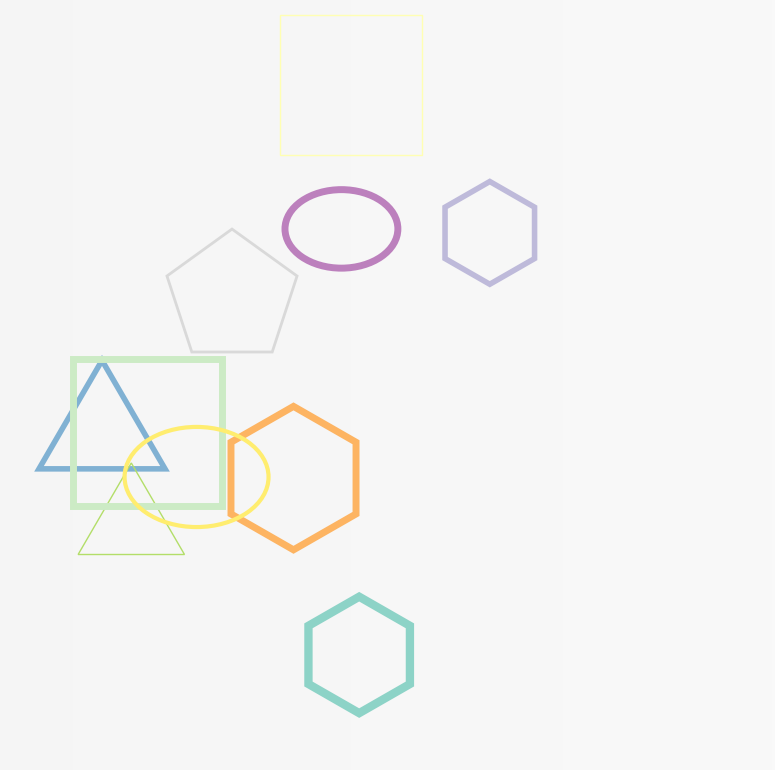[{"shape": "hexagon", "thickness": 3, "radius": 0.38, "center": [0.463, 0.149]}, {"shape": "square", "thickness": 0.5, "radius": 0.46, "center": [0.453, 0.89]}, {"shape": "hexagon", "thickness": 2, "radius": 0.33, "center": [0.632, 0.698]}, {"shape": "triangle", "thickness": 2, "radius": 0.47, "center": [0.132, 0.438]}, {"shape": "hexagon", "thickness": 2.5, "radius": 0.47, "center": [0.379, 0.379]}, {"shape": "triangle", "thickness": 0.5, "radius": 0.4, "center": [0.169, 0.319]}, {"shape": "pentagon", "thickness": 1, "radius": 0.44, "center": [0.299, 0.614]}, {"shape": "oval", "thickness": 2.5, "radius": 0.36, "center": [0.441, 0.703]}, {"shape": "square", "thickness": 2.5, "radius": 0.48, "center": [0.19, 0.438]}, {"shape": "oval", "thickness": 1.5, "radius": 0.46, "center": [0.254, 0.381]}]